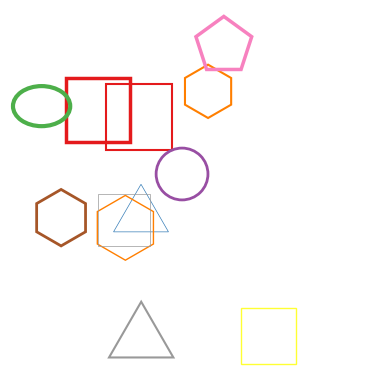[{"shape": "square", "thickness": 2.5, "radius": 0.42, "center": [0.255, 0.714]}, {"shape": "square", "thickness": 1.5, "radius": 0.43, "center": [0.361, 0.697]}, {"shape": "triangle", "thickness": 0.5, "radius": 0.41, "center": [0.366, 0.439]}, {"shape": "oval", "thickness": 3, "radius": 0.37, "center": [0.108, 0.724]}, {"shape": "circle", "thickness": 2, "radius": 0.34, "center": [0.473, 0.548]}, {"shape": "hexagon", "thickness": 1, "radius": 0.42, "center": [0.326, 0.408]}, {"shape": "hexagon", "thickness": 1.5, "radius": 0.35, "center": [0.54, 0.763]}, {"shape": "square", "thickness": 1, "radius": 0.36, "center": [0.697, 0.128]}, {"shape": "hexagon", "thickness": 2, "radius": 0.37, "center": [0.159, 0.435]}, {"shape": "pentagon", "thickness": 2.5, "radius": 0.38, "center": [0.581, 0.881]}, {"shape": "square", "thickness": 0.5, "radius": 0.34, "center": [0.322, 0.43]}, {"shape": "triangle", "thickness": 1.5, "radius": 0.48, "center": [0.367, 0.12]}]